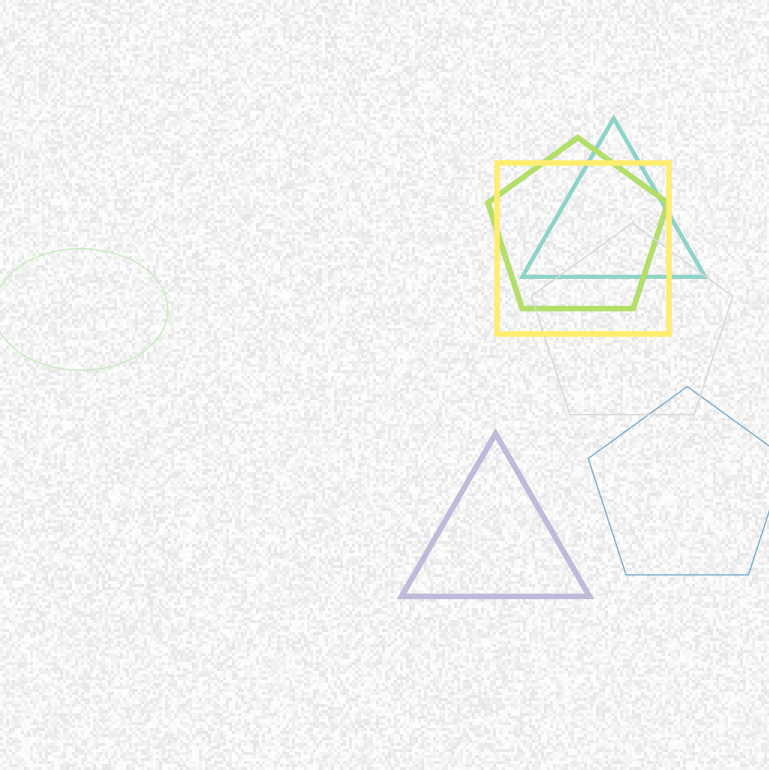[{"shape": "triangle", "thickness": 1.5, "radius": 0.69, "center": [0.797, 0.709]}, {"shape": "triangle", "thickness": 2, "radius": 0.7, "center": [0.644, 0.296]}, {"shape": "pentagon", "thickness": 0.5, "radius": 0.68, "center": [0.893, 0.363]}, {"shape": "pentagon", "thickness": 2, "radius": 0.61, "center": [0.75, 0.699]}, {"shape": "pentagon", "thickness": 0.5, "radius": 0.69, "center": [0.821, 0.573]}, {"shape": "oval", "thickness": 0.5, "radius": 0.56, "center": [0.105, 0.598]}, {"shape": "square", "thickness": 2, "radius": 0.56, "center": [0.757, 0.677]}]